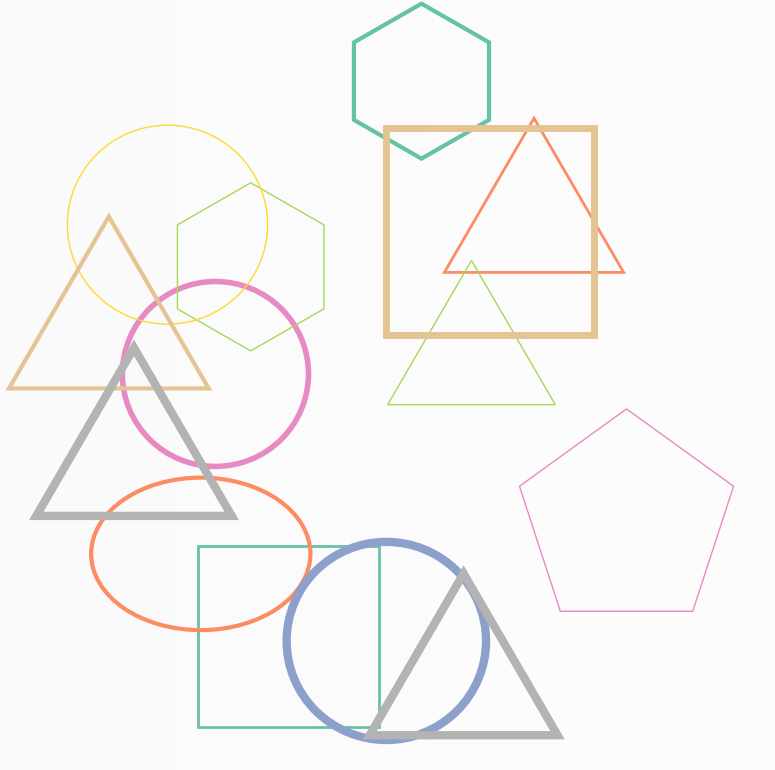[{"shape": "square", "thickness": 1, "radius": 0.59, "center": [0.372, 0.173]}, {"shape": "hexagon", "thickness": 1.5, "radius": 0.5, "center": [0.544, 0.895]}, {"shape": "triangle", "thickness": 1, "radius": 0.67, "center": [0.689, 0.713]}, {"shape": "oval", "thickness": 1.5, "radius": 0.71, "center": [0.259, 0.281]}, {"shape": "circle", "thickness": 3, "radius": 0.64, "center": [0.498, 0.168]}, {"shape": "pentagon", "thickness": 0.5, "radius": 0.73, "center": [0.808, 0.324]}, {"shape": "circle", "thickness": 2, "radius": 0.6, "center": [0.278, 0.514]}, {"shape": "hexagon", "thickness": 0.5, "radius": 0.55, "center": [0.323, 0.653]}, {"shape": "triangle", "thickness": 0.5, "radius": 0.62, "center": [0.608, 0.537]}, {"shape": "circle", "thickness": 0.5, "radius": 0.65, "center": [0.216, 0.708]}, {"shape": "triangle", "thickness": 1.5, "radius": 0.74, "center": [0.14, 0.57]}, {"shape": "square", "thickness": 2.5, "radius": 0.67, "center": [0.632, 0.699]}, {"shape": "triangle", "thickness": 3, "radius": 0.73, "center": [0.173, 0.403]}, {"shape": "triangle", "thickness": 3, "radius": 0.7, "center": [0.598, 0.115]}]